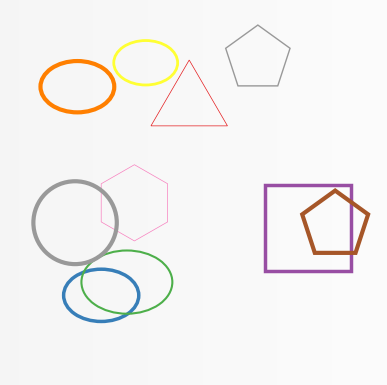[{"shape": "triangle", "thickness": 0.5, "radius": 0.57, "center": [0.488, 0.73]}, {"shape": "oval", "thickness": 2.5, "radius": 0.48, "center": [0.261, 0.233]}, {"shape": "oval", "thickness": 1.5, "radius": 0.59, "center": [0.327, 0.267]}, {"shape": "square", "thickness": 2.5, "radius": 0.56, "center": [0.795, 0.407]}, {"shape": "oval", "thickness": 3, "radius": 0.48, "center": [0.2, 0.775]}, {"shape": "oval", "thickness": 2, "radius": 0.41, "center": [0.376, 0.837]}, {"shape": "pentagon", "thickness": 3, "radius": 0.45, "center": [0.865, 0.416]}, {"shape": "hexagon", "thickness": 0.5, "radius": 0.49, "center": [0.347, 0.473]}, {"shape": "pentagon", "thickness": 1, "radius": 0.44, "center": [0.665, 0.848]}, {"shape": "circle", "thickness": 3, "radius": 0.54, "center": [0.194, 0.422]}]